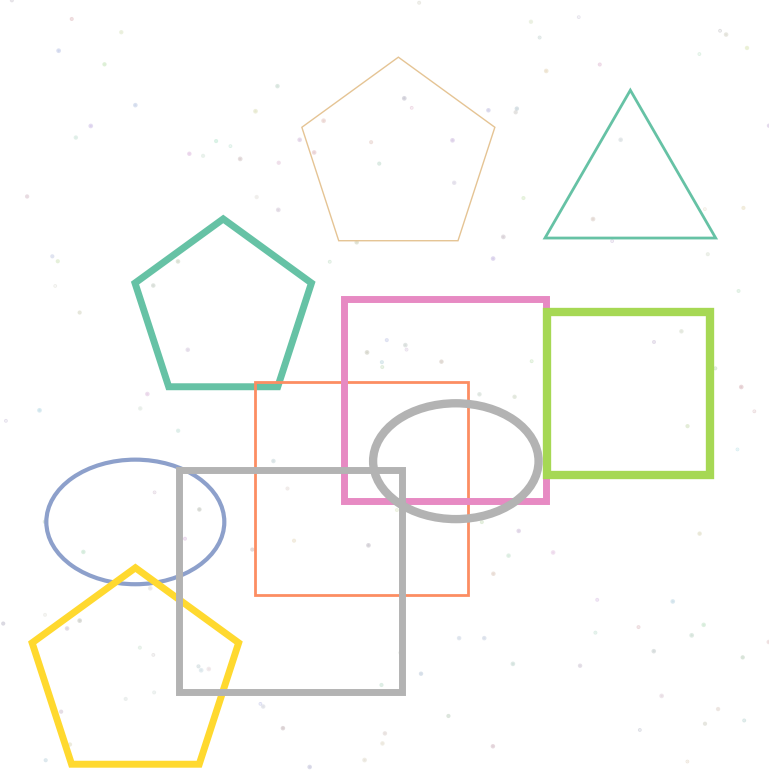[{"shape": "pentagon", "thickness": 2.5, "radius": 0.6, "center": [0.29, 0.595]}, {"shape": "triangle", "thickness": 1, "radius": 0.64, "center": [0.819, 0.755]}, {"shape": "square", "thickness": 1, "radius": 0.69, "center": [0.47, 0.365]}, {"shape": "oval", "thickness": 1.5, "radius": 0.58, "center": [0.176, 0.322]}, {"shape": "square", "thickness": 2.5, "radius": 0.66, "center": [0.578, 0.481]}, {"shape": "square", "thickness": 3, "radius": 0.53, "center": [0.816, 0.489]}, {"shape": "pentagon", "thickness": 2.5, "radius": 0.71, "center": [0.176, 0.122]}, {"shape": "pentagon", "thickness": 0.5, "radius": 0.66, "center": [0.517, 0.794]}, {"shape": "oval", "thickness": 3, "radius": 0.54, "center": [0.592, 0.401]}, {"shape": "square", "thickness": 2.5, "radius": 0.72, "center": [0.377, 0.246]}]